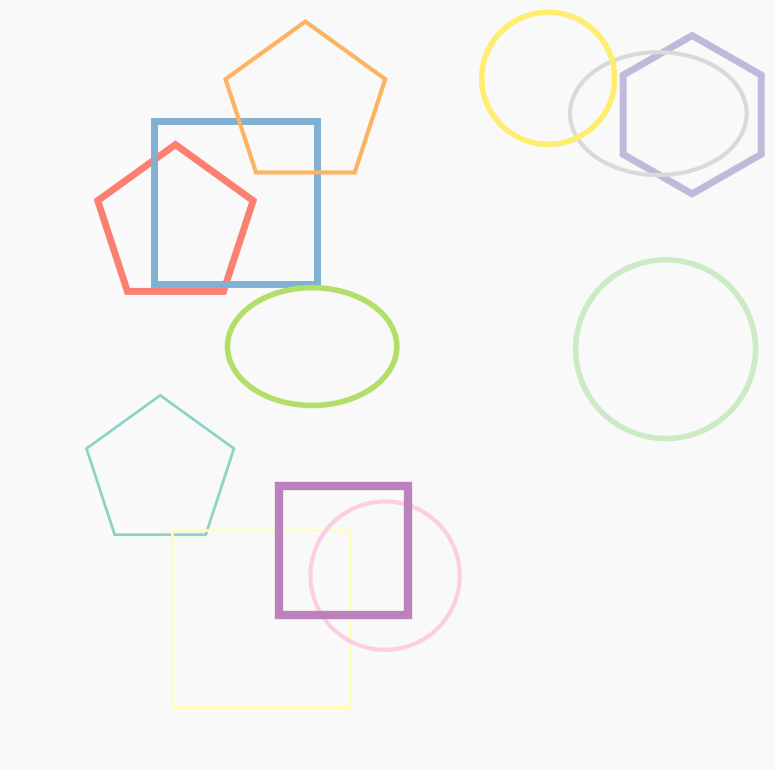[{"shape": "pentagon", "thickness": 1, "radius": 0.5, "center": [0.207, 0.387]}, {"shape": "square", "thickness": 1, "radius": 0.57, "center": [0.337, 0.197]}, {"shape": "hexagon", "thickness": 2.5, "radius": 0.51, "center": [0.893, 0.851]}, {"shape": "pentagon", "thickness": 2.5, "radius": 0.53, "center": [0.226, 0.707]}, {"shape": "square", "thickness": 2.5, "radius": 0.53, "center": [0.304, 0.737]}, {"shape": "pentagon", "thickness": 1.5, "radius": 0.54, "center": [0.394, 0.864]}, {"shape": "oval", "thickness": 2, "radius": 0.55, "center": [0.403, 0.55]}, {"shape": "circle", "thickness": 1.5, "radius": 0.48, "center": [0.497, 0.252]}, {"shape": "oval", "thickness": 1.5, "radius": 0.57, "center": [0.849, 0.852]}, {"shape": "square", "thickness": 3, "radius": 0.42, "center": [0.443, 0.285]}, {"shape": "circle", "thickness": 2, "radius": 0.58, "center": [0.859, 0.547]}, {"shape": "circle", "thickness": 2, "radius": 0.43, "center": [0.707, 0.898]}]